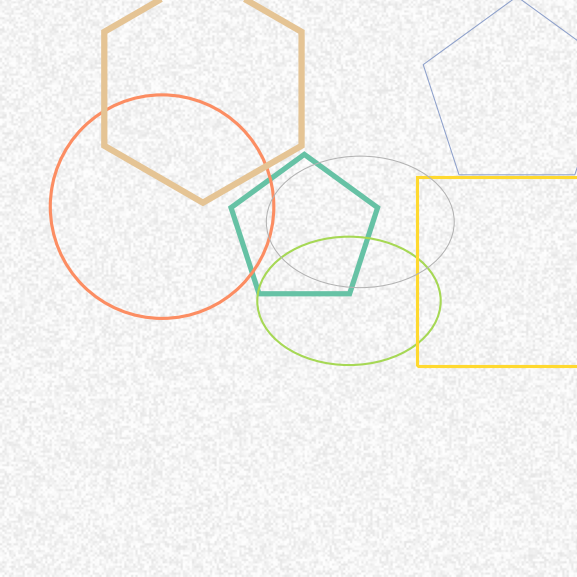[{"shape": "pentagon", "thickness": 2.5, "radius": 0.67, "center": [0.527, 0.598]}, {"shape": "circle", "thickness": 1.5, "radius": 0.97, "center": [0.281, 0.641]}, {"shape": "pentagon", "thickness": 0.5, "radius": 0.85, "center": [0.895, 0.834]}, {"shape": "oval", "thickness": 1, "radius": 0.79, "center": [0.604, 0.478]}, {"shape": "square", "thickness": 1.5, "radius": 0.82, "center": [0.886, 0.529]}, {"shape": "hexagon", "thickness": 3, "radius": 0.99, "center": [0.351, 0.845]}, {"shape": "oval", "thickness": 0.5, "radius": 0.81, "center": [0.624, 0.615]}]